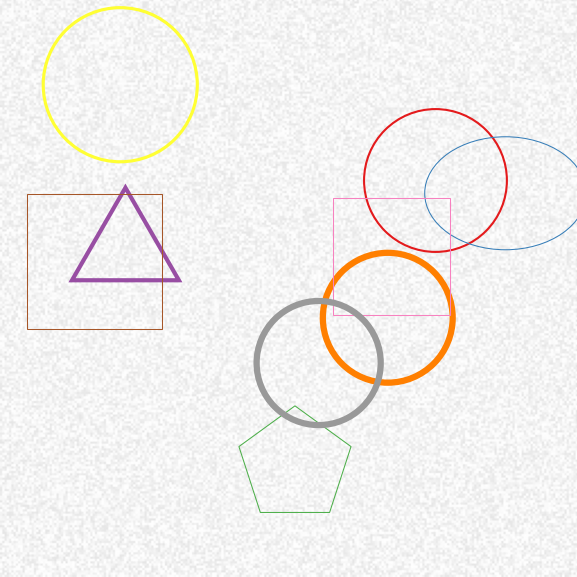[{"shape": "circle", "thickness": 1, "radius": 0.62, "center": [0.754, 0.687]}, {"shape": "oval", "thickness": 0.5, "radius": 0.7, "center": [0.875, 0.664]}, {"shape": "pentagon", "thickness": 0.5, "radius": 0.51, "center": [0.511, 0.194]}, {"shape": "triangle", "thickness": 2, "radius": 0.53, "center": [0.217, 0.567]}, {"shape": "circle", "thickness": 3, "radius": 0.56, "center": [0.671, 0.449]}, {"shape": "circle", "thickness": 1.5, "radius": 0.67, "center": [0.208, 0.852]}, {"shape": "square", "thickness": 0.5, "radius": 0.58, "center": [0.164, 0.547]}, {"shape": "square", "thickness": 0.5, "radius": 0.5, "center": [0.678, 0.555]}, {"shape": "circle", "thickness": 3, "radius": 0.54, "center": [0.552, 0.371]}]